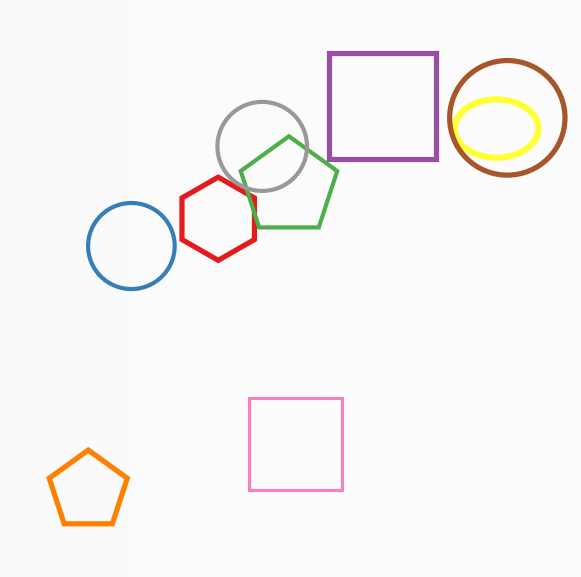[{"shape": "hexagon", "thickness": 2.5, "radius": 0.36, "center": [0.375, 0.62]}, {"shape": "circle", "thickness": 2, "radius": 0.37, "center": [0.226, 0.573]}, {"shape": "pentagon", "thickness": 2, "radius": 0.44, "center": [0.497, 0.676]}, {"shape": "square", "thickness": 2.5, "radius": 0.46, "center": [0.658, 0.816]}, {"shape": "pentagon", "thickness": 2.5, "radius": 0.35, "center": [0.152, 0.149]}, {"shape": "oval", "thickness": 3, "radius": 0.36, "center": [0.854, 0.777]}, {"shape": "circle", "thickness": 2.5, "radius": 0.5, "center": [0.873, 0.795]}, {"shape": "square", "thickness": 1.5, "radius": 0.4, "center": [0.509, 0.23]}, {"shape": "circle", "thickness": 2, "radius": 0.39, "center": [0.451, 0.746]}]